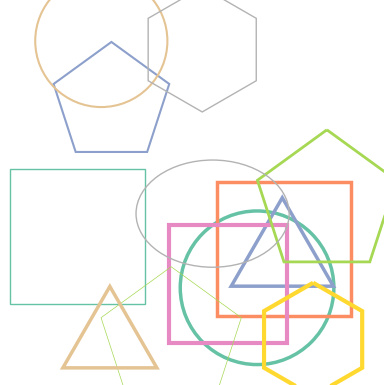[{"shape": "circle", "thickness": 2.5, "radius": 1.0, "center": [0.668, 0.253]}, {"shape": "square", "thickness": 1, "radius": 0.88, "center": [0.202, 0.385]}, {"shape": "square", "thickness": 2.5, "radius": 0.87, "center": [0.739, 0.353]}, {"shape": "pentagon", "thickness": 1.5, "radius": 0.79, "center": [0.289, 0.733]}, {"shape": "triangle", "thickness": 2.5, "radius": 0.77, "center": [0.733, 0.333]}, {"shape": "square", "thickness": 3, "radius": 0.77, "center": [0.592, 0.262]}, {"shape": "pentagon", "thickness": 0.5, "radius": 0.96, "center": [0.445, 0.116]}, {"shape": "pentagon", "thickness": 2, "radius": 0.95, "center": [0.849, 0.473]}, {"shape": "hexagon", "thickness": 3, "radius": 0.74, "center": [0.813, 0.118]}, {"shape": "circle", "thickness": 1.5, "radius": 0.86, "center": [0.263, 0.894]}, {"shape": "triangle", "thickness": 2.5, "radius": 0.7, "center": [0.285, 0.115]}, {"shape": "hexagon", "thickness": 1, "radius": 0.81, "center": [0.525, 0.871]}, {"shape": "oval", "thickness": 1, "radius": 0.99, "center": [0.552, 0.445]}]